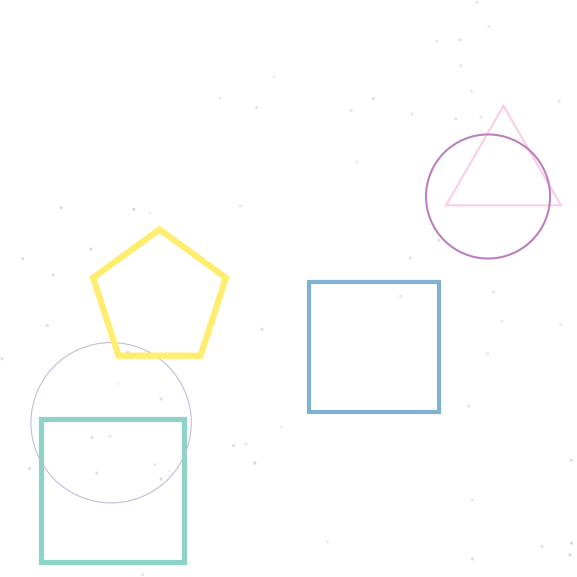[{"shape": "square", "thickness": 2.5, "radius": 0.62, "center": [0.195, 0.15]}, {"shape": "circle", "thickness": 0.5, "radius": 0.69, "center": [0.192, 0.267]}, {"shape": "square", "thickness": 2, "radius": 0.57, "center": [0.647, 0.399]}, {"shape": "triangle", "thickness": 1, "radius": 0.57, "center": [0.872, 0.701]}, {"shape": "circle", "thickness": 1, "radius": 0.54, "center": [0.845, 0.659]}, {"shape": "pentagon", "thickness": 3, "radius": 0.6, "center": [0.276, 0.481]}]